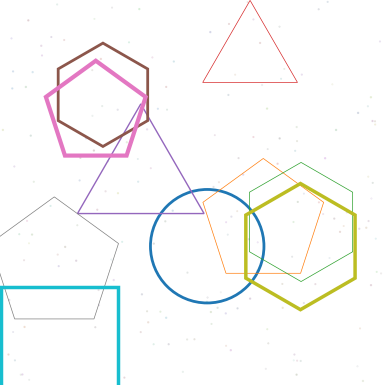[{"shape": "circle", "thickness": 2, "radius": 0.74, "center": [0.538, 0.36]}, {"shape": "pentagon", "thickness": 0.5, "radius": 0.82, "center": [0.684, 0.424]}, {"shape": "hexagon", "thickness": 0.5, "radius": 0.77, "center": [0.782, 0.423]}, {"shape": "triangle", "thickness": 0.5, "radius": 0.71, "center": [0.65, 0.857]}, {"shape": "triangle", "thickness": 1, "radius": 0.95, "center": [0.366, 0.54]}, {"shape": "hexagon", "thickness": 2, "radius": 0.67, "center": [0.267, 0.754]}, {"shape": "pentagon", "thickness": 3, "radius": 0.68, "center": [0.249, 0.706]}, {"shape": "pentagon", "thickness": 0.5, "radius": 0.88, "center": [0.141, 0.313]}, {"shape": "hexagon", "thickness": 2.5, "radius": 0.82, "center": [0.78, 0.359]}, {"shape": "square", "thickness": 2.5, "radius": 0.76, "center": [0.154, 0.104]}]